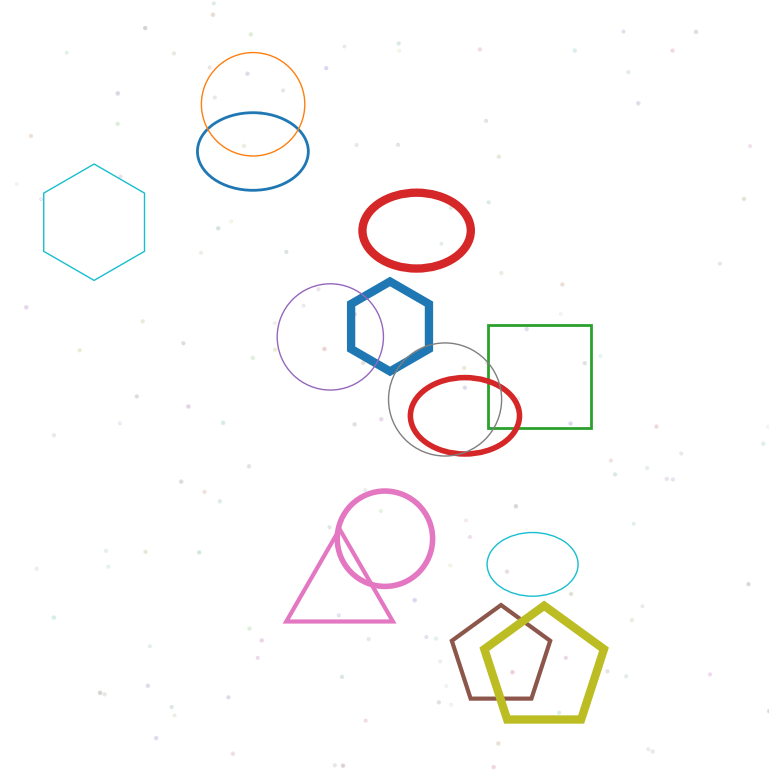[{"shape": "oval", "thickness": 1, "radius": 0.36, "center": [0.328, 0.803]}, {"shape": "hexagon", "thickness": 3, "radius": 0.29, "center": [0.507, 0.576]}, {"shape": "circle", "thickness": 0.5, "radius": 0.34, "center": [0.329, 0.865]}, {"shape": "square", "thickness": 1, "radius": 0.33, "center": [0.701, 0.511]}, {"shape": "oval", "thickness": 3, "radius": 0.35, "center": [0.541, 0.701]}, {"shape": "oval", "thickness": 2, "radius": 0.35, "center": [0.604, 0.46]}, {"shape": "circle", "thickness": 0.5, "radius": 0.34, "center": [0.429, 0.562]}, {"shape": "pentagon", "thickness": 1.5, "radius": 0.34, "center": [0.651, 0.147]}, {"shape": "circle", "thickness": 2, "radius": 0.31, "center": [0.5, 0.3]}, {"shape": "triangle", "thickness": 1.5, "radius": 0.4, "center": [0.441, 0.233]}, {"shape": "circle", "thickness": 0.5, "radius": 0.37, "center": [0.578, 0.481]}, {"shape": "pentagon", "thickness": 3, "radius": 0.41, "center": [0.707, 0.132]}, {"shape": "oval", "thickness": 0.5, "radius": 0.3, "center": [0.692, 0.267]}, {"shape": "hexagon", "thickness": 0.5, "radius": 0.38, "center": [0.122, 0.711]}]